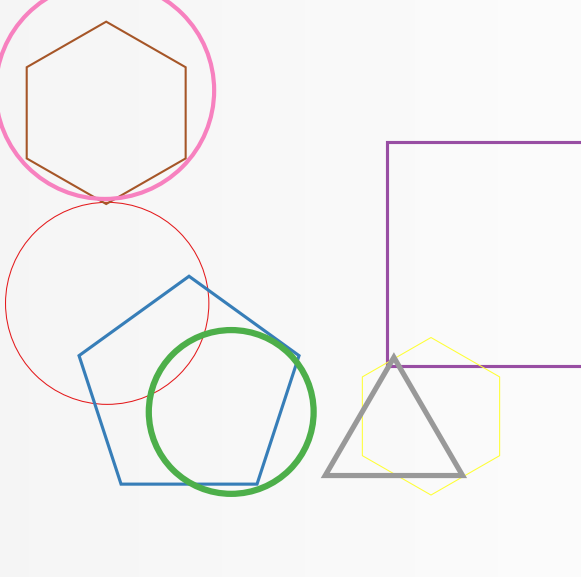[{"shape": "circle", "thickness": 0.5, "radius": 0.87, "center": [0.184, 0.474]}, {"shape": "pentagon", "thickness": 1.5, "radius": 0.99, "center": [0.325, 0.322]}, {"shape": "circle", "thickness": 3, "radius": 0.71, "center": [0.398, 0.286]}, {"shape": "square", "thickness": 1.5, "radius": 0.97, "center": [0.86, 0.559]}, {"shape": "hexagon", "thickness": 0.5, "radius": 0.68, "center": [0.741, 0.278]}, {"shape": "hexagon", "thickness": 1, "radius": 0.79, "center": [0.183, 0.804]}, {"shape": "circle", "thickness": 2, "radius": 0.94, "center": [0.18, 0.843]}, {"shape": "triangle", "thickness": 2.5, "radius": 0.68, "center": [0.678, 0.244]}]